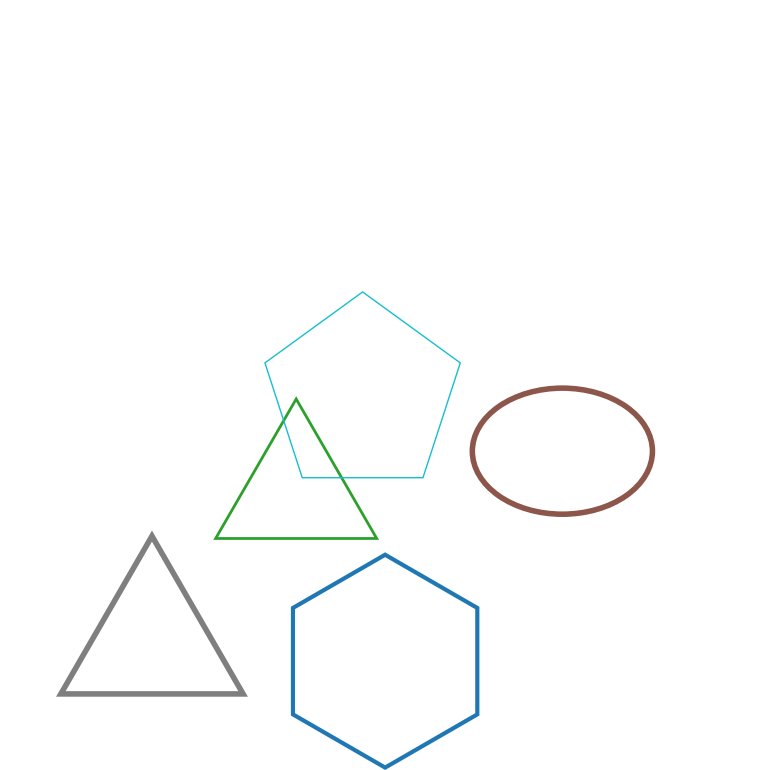[{"shape": "hexagon", "thickness": 1.5, "radius": 0.69, "center": [0.5, 0.141]}, {"shape": "triangle", "thickness": 1, "radius": 0.6, "center": [0.385, 0.361]}, {"shape": "oval", "thickness": 2, "radius": 0.58, "center": [0.73, 0.414]}, {"shape": "triangle", "thickness": 2, "radius": 0.68, "center": [0.197, 0.167]}, {"shape": "pentagon", "thickness": 0.5, "radius": 0.67, "center": [0.471, 0.487]}]